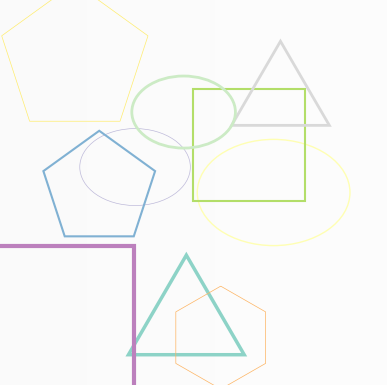[{"shape": "triangle", "thickness": 2.5, "radius": 0.86, "center": [0.481, 0.165]}, {"shape": "oval", "thickness": 1, "radius": 0.99, "center": [0.706, 0.5]}, {"shape": "oval", "thickness": 0.5, "radius": 0.71, "center": [0.349, 0.566]}, {"shape": "pentagon", "thickness": 1.5, "radius": 0.76, "center": [0.256, 0.509]}, {"shape": "hexagon", "thickness": 0.5, "radius": 0.67, "center": [0.57, 0.123]}, {"shape": "square", "thickness": 1.5, "radius": 0.72, "center": [0.643, 0.623]}, {"shape": "triangle", "thickness": 2, "radius": 0.73, "center": [0.724, 0.747]}, {"shape": "square", "thickness": 3, "radius": 0.98, "center": [0.149, 0.167]}, {"shape": "oval", "thickness": 2, "radius": 0.67, "center": [0.474, 0.709]}, {"shape": "pentagon", "thickness": 0.5, "radius": 0.99, "center": [0.193, 0.846]}]